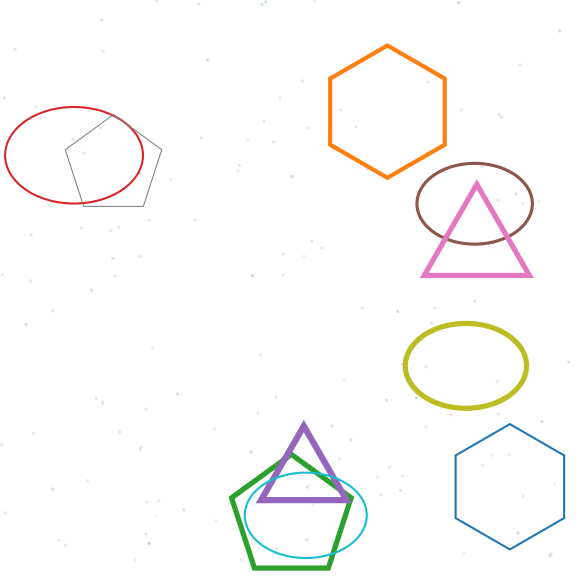[{"shape": "hexagon", "thickness": 1, "radius": 0.54, "center": [0.883, 0.156]}, {"shape": "hexagon", "thickness": 2, "radius": 0.57, "center": [0.671, 0.806]}, {"shape": "pentagon", "thickness": 2.5, "radius": 0.54, "center": [0.505, 0.103]}, {"shape": "oval", "thickness": 1, "radius": 0.6, "center": [0.128, 0.73]}, {"shape": "triangle", "thickness": 3, "radius": 0.43, "center": [0.526, 0.176]}, {"shape": "oval", "thickness": 1.5, "radius": 0.5, "center": [0.822, 0.646]}, {"shape": "triangle", "thickness": 2.5, "radius": 0.53, "center": [0.826, 0.575]}, {"shape": "pentagon", "thickness": 0.5, "radius": 0.44, "center": [0.197, 0.713]}, {"shape": "oval", "thickness": 2.5, "radius": 0.52, "center": [0.807, 0.366]}, {"shape": "oval", "thickness": 1, "radius": 0.53, "center": [0.529, 0.107]}]